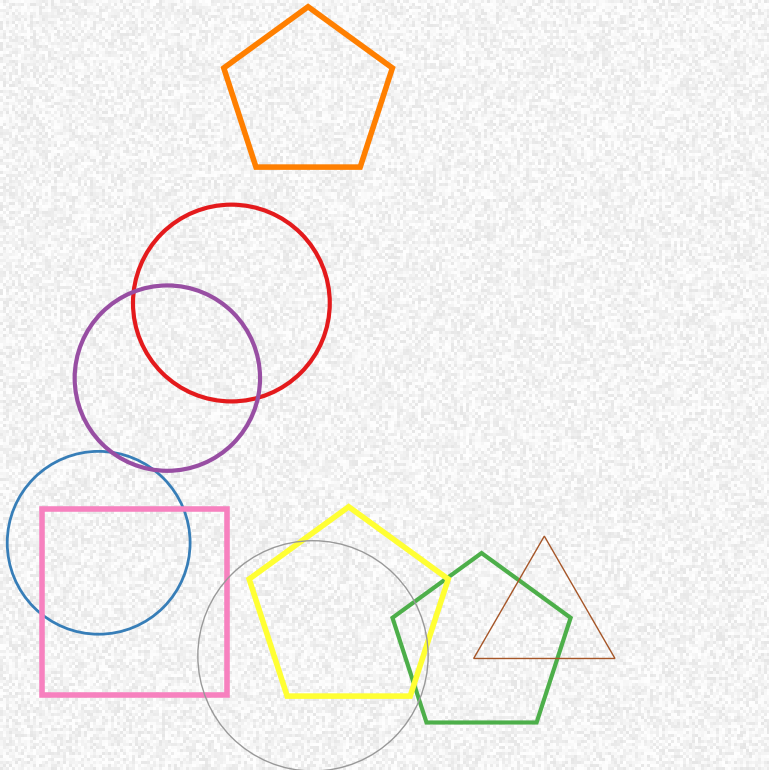[{"shape": "circle", "thickness": 1.5, "radius": 0.64, "center": [0.3, 0.606]}, {"shape": "circle", "thickness": 1, "radius": 0.59, "center": [0.128, 0.295]}, {"shape": "pentagon", "thickness": 1.5, "radius": 0.61, "center": [0.625, 0.16]}, {"shape": "circle", "thickness": 1.5, "radius": 0.6, "center": [0.217, 0.509]}, {"shape": "pentagon", "thickness": 2, "radius": 0.58, "center": [0.4, 0.876]}, {"shape": "pentagon", "thickness": 2, "radius": 0.68, "center": [0.453, 0.206]}, {"shape": "triangle", "thickness": 0.5, "radius": 0.53, "center": [0.707, 0.198]}, {"shape": "square", "thickness": 2, "radius": 0.6, "center": [0.175, 0.219]}, {"shape": "circle", "thickness": 0.5, "radius": 0.75, "center": [0.406, 0.148]}]